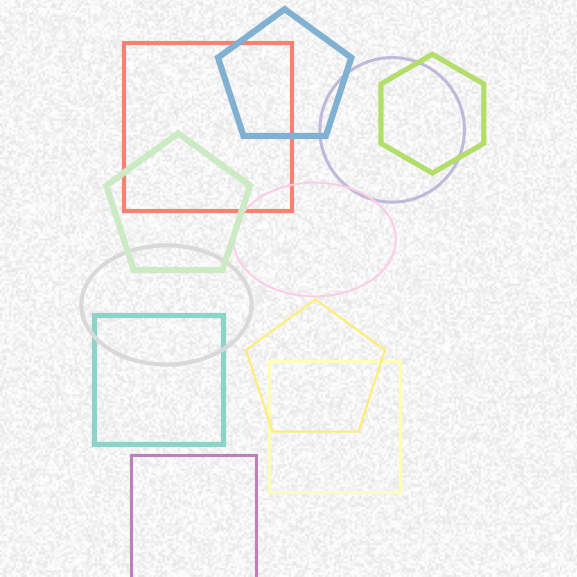[{"shape": "square", "thickness": 2.5, "radius": 0.56, "center": [0.274, 0.342]}, {"shape": "square", "thickness": 1.5, "radius": 0.57, "center": [0.58, 0.261]}, {"shape": "circle", "thickness": 1.5, "radius": 0.63, "center": [0.679, 0.774]}, {"shape": "square", "thickness": 2, "radius": 0.73, "center": [0.36, 0.779]}, {"shape": "pentagon", "thickness": 3, "radius": 0.61, "center": [0.493, 0.862]}, {"shape": "hexagon", "thickness": 2.5, "radius": 0.51, "center": [0.749, 0.802]}, {"shape": "oval", "thickness": 1, "radius": 0.7, "center": [0.545, 0.584]}, {"shape": "oval", "thickness": 2, "radius": 0.74, "center": [0.288, 0.471]}, {"shape": "square", "thickness": 1.5, "radius": 0.54, "center": [0.335, 0.103]}, {"shape": "pentagon", "thickness": 3, "radius": 0.65, "center": [0.308, 0.637]}, {"shape": "pentagon", "thickness": 1, "radius": 0.63, "center": [0.546, 0.354]}]